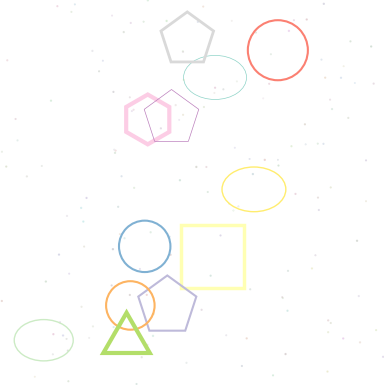[{"shape": "oval", "thickness": 0.5, "radius": 0.41, "center": [0.559, 0.799]}, {"shape": "square", "thickness": 2.5, "radius": 0.41, "center": [0.553, 0.334]}, {"shape": "pentagon", "thickness": 1.5, "radius": 0.4, "center": [0.435, 0.205]}, {"shape": "circle", "thickness": 1.5, "radius": 0.39, "center": [0.722, 0.87]}, {"shape": "circle", "thickness": 1.5, "radius": 0.33, "center": [0.376, 0.36]}, {"shape": "circle", "thickness": 1.5, "radius": 0.31, "center": [0.339, 0.207]}, {"shape": "triangle", "thickness": 3, "radius": 0.35, "center": [0.329, 0.118]}, {"shape": "hexagon", "thickness": 3, "radius": 0.32, "center": [0.384, 0.69]}, {"shape": "pentagon", "thickness": 2, "radius": 0.36, "center": [0.486, 0.897]}, {"shape": "pentagon", "thickness": 0.5, "radius": 0.37, "center": [0.445, 0.693]}, {"shape": "oval", "thickness": 1, "radius": 0.38, "center": [0.114, 0.116]}, {"shape": "oval", "thickness": 1, "radius": 0.41, "center": [0.66, 0.508]}]